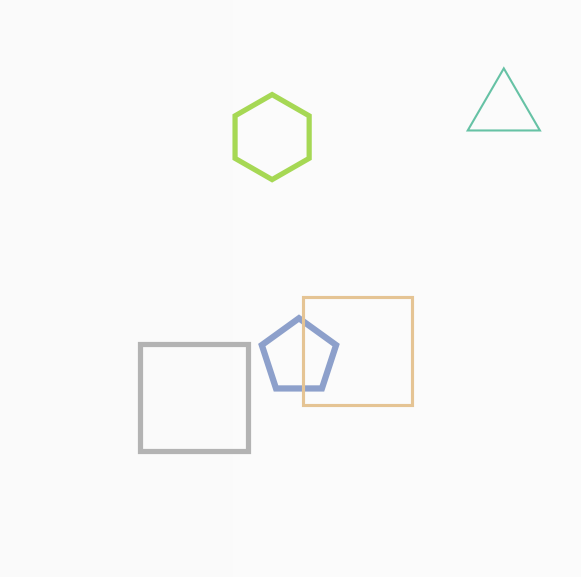[{"shape": "triangle", "thickness": 1, "radius": 0.36, "center": [0.867, 0.809]}, {"shape": "pentagon", "thickness": 3, "radius": 0.34, "center": [0.514, 0.381]}, {"shape": "hexagon", "thickness": 2.5, "radius": 0.37, "center": [0.468, 0.762]}, {"shape": "square", "thickness": 1.5, "radius": 0.47, "center": [0.616, 0.391]}, {"shape": "square", "thickness": 2.5, "radius": 0.46, "center": [0.334, 0.311]}]